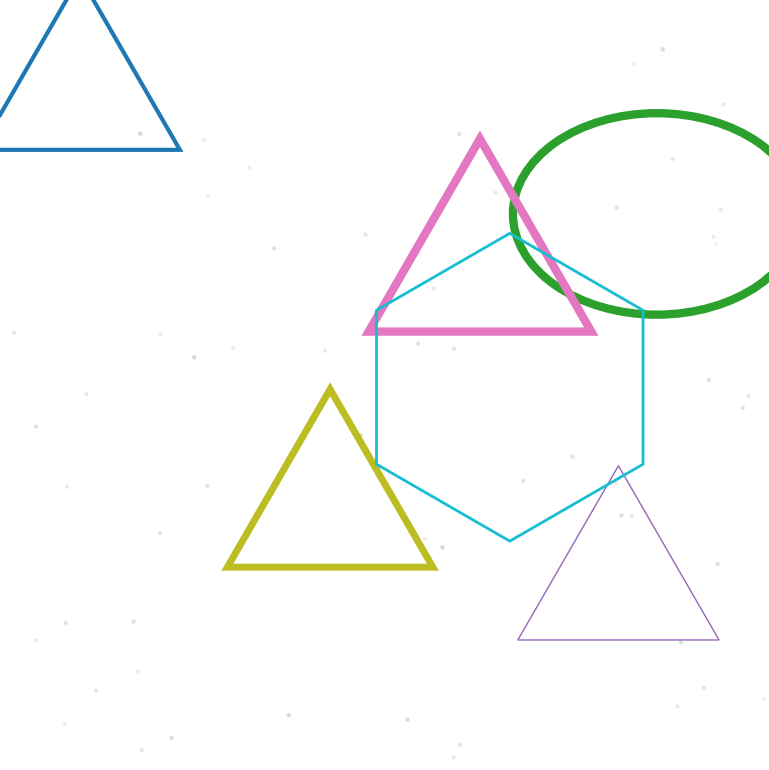[{"shape": "triangle", "thickness": 1.5, "radius": 0.75, "center": [0.104, 0.88]}, {"shape": "oval", "thickness": 3, "radius": 0.93, "center": [0.853, 0.722]}, {"shape": "triangle", "thickness": 0.5, "radius": 0.75, "center": [0.803, 0.244]}, {"shape": "triangle", "thickness": 3, "radius": 0.83, "center": [0.623, 0.653]}, {"shape": "triangle", "thickness": 2.5, "radius": 0.77, "center": [0.429, 0.34]}, {"shape": "hexagon", "thickness": 1, "radius": 1.0, "center": [0.662, 0.497]}]